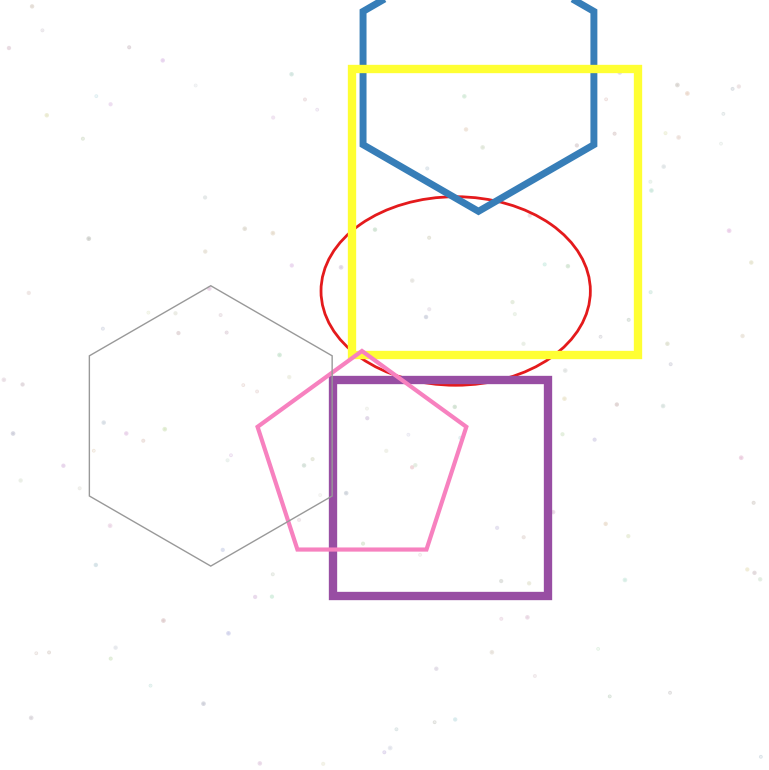[{"shape": "oval", "thickness": 1, "radius": 0.87, "center": [0.592, 0.622]}, {"shape": "hexagon", "thickness": 2.5, "radius": 0.87, "center": [0.621, 0.899]}, {"shape": "square", "thickness": 3, "radius": 0.7, "center": [0.572, 0.366]}, {"shape": "square", "thickness": 3, "radius": 0.93, "center": [0.643, 0.725]}, {"shape": "pentagon", "thickness": 1.5, "radius": 0.71, "center": [0.47, 0.402]}, {"shape": "hexagon", "thickness": 0.5, "radius": 0.91, "center": [0.274, 0.447]}]